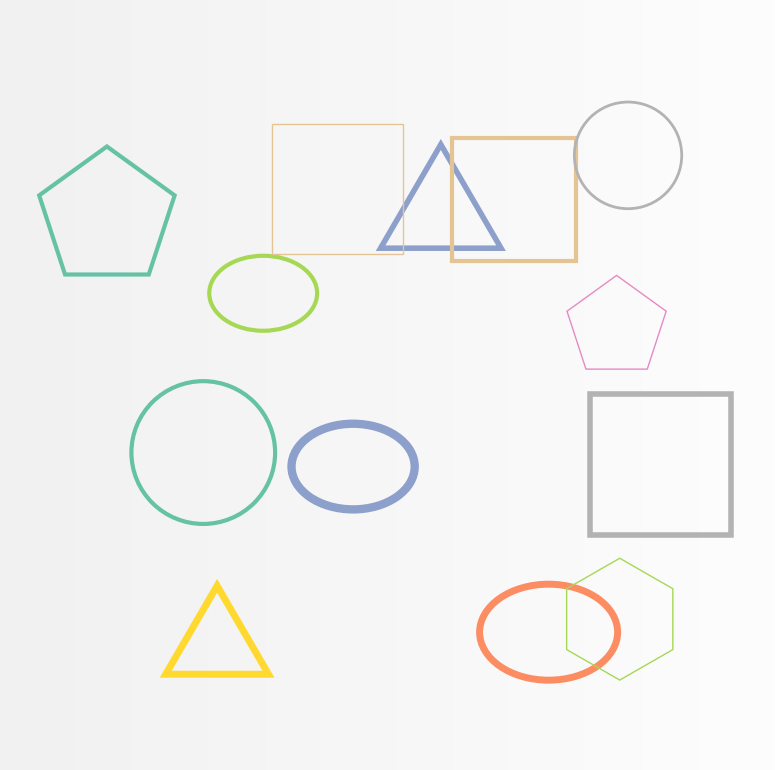[{"shape": "pentagon", "thickness": 1.5, "radius": 0.46, "center": [0.138, 0.718]}, {"shape": "circle", "thickness": 1.5, "radius": 0.46, "center": [0.262, 0.412]}, {"shape": "oval", "thickness": 2.5, "radius": 0.45, "center": [0.708, 0.179]}, {"shape": "oval", "thickness": 3, "radius": 0.4, "center": [0.456, 0.394]}, {"shape": "triangle", "thickness": 2, "radius": 0.45, "center": [0.569, 0.723]}, {"shape": "pentagon", "thickness": 0.5, "radius": 0.34, "center": [0.796, 0.575]}, {"shape": "oval", "thickness": 1.5, "radius": 0.35, "center": [0.34, 0.619]}, {"shape": "hexagon", "thickness": 0.5, "radius": 0.4, "center": [0.8, 0.196]}, {"shape": "triangle", "thickness": 2.5, "radius": 0.38, "center": [0.28, 0.163]}, {"shape": "square", "thickness": 1.5, "radius": 0.4, "center": [0.663, 0.741]}, {"shape": "square", "thickness": 0.5, "radius": 0.42, "center": [0.435, 0.754]}, {"shape": "square", "thickness": 2, "radius": 0.46, "center": [0.852, 0.397]}, {"shape": "circle", "thickness": 1, "radius": 0.35, "center": [0.81, 0.798]}]